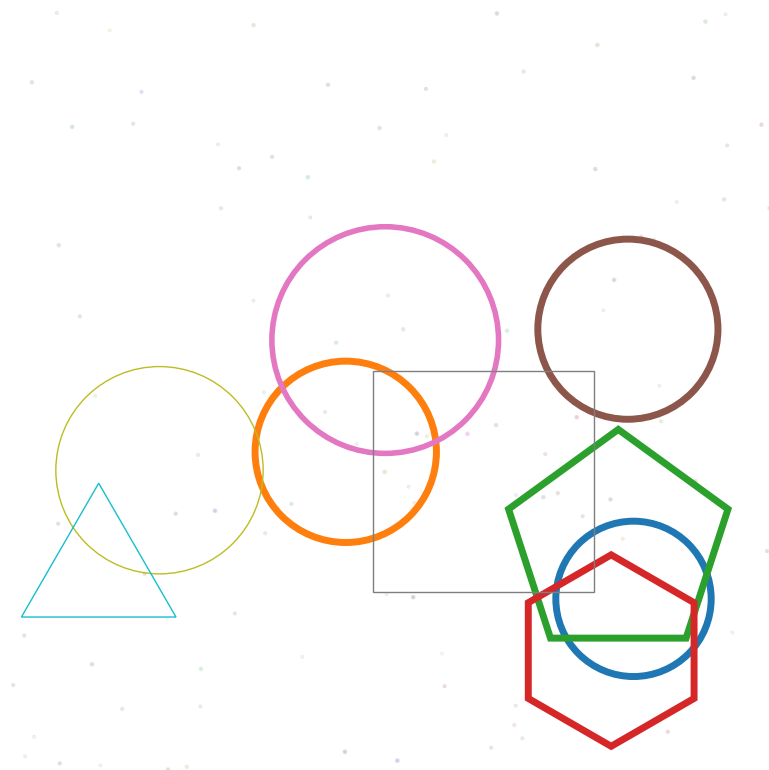[{"shape": "circle", "thickness": 2.5, "radius": 0.5, "center": [0.823, 0.222]}, {"shape": "circle", "thickness": 2.5, "radius": 0.59, "center": [0.449, 0.413]}, {"shape": "pentagon", "thickness": 2.5, "radius": 0.75, "center": [0.803, 0.292]}, {"shape": "hexagon", "thickness": 2.5, "radius": 0.62, "center": [0.794, 0.155]}, {"shape": "circle", "thickness": 2.5, "radius": 0.58, "center": [0.815, 0.572]}, {"shape": "circle", "thickness": 2, "radius": 0.74, "center": [0.5, 0.558]}, {"shape": "square", "thickness": 0.5, "radius": 0.72, "center": [0.628, 0.374]}, {"shape": "circle", "thickness": 0.5, "radius": 0.67, "center": [0.207, 0.389]}, {"shape": "triangle", "thickness": 0.5, "radius": 0.58, "center": [0.128, 0.257]}]